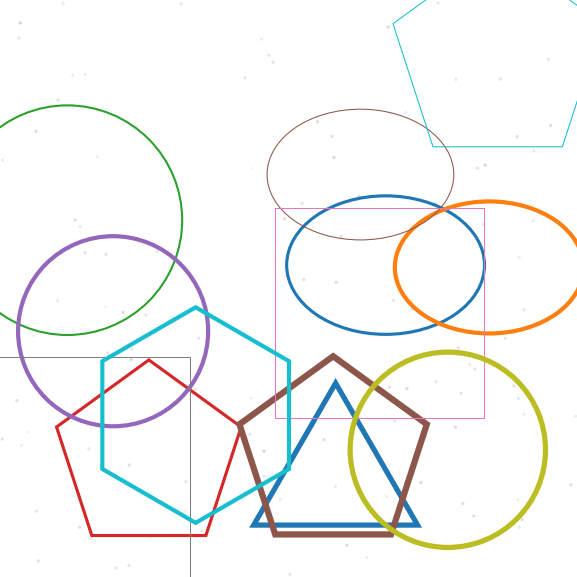[{"shape": "oval", "thickness": 1.5, "radius": 0.86, "center": [0.668, 0.54]}, {"shape": "triangle", "thickness": 2.5, "radius": 0.82, "center": [0.581, 0.172]}, {"shape": "oval", "thickness": 2, "radius": 0.82, "center": [0.847, 0.536]}, {"shape": "circle", "thickness": 1, "radius": 0.99, "center": [0.117, 0.618]}, {"shape": "pentagon", "thickness": 1.5, "radius": 0.84, "center": [0.258, 0.208]}, {"shape": "circle", "thickness": 2, "radius": 0.82, "center": [0.196, 0.426]}, {"shape": "oval", "thickness": 0.5, "radius": 0.81, "center": [0.624, 0.697]}, {"shape": "pentagon", "thickness": 3, "radius": 0.85, "center": [0.577, 0.212]}, {"shape": "square", "thickness": 0.5, "radius": 0.91, "center": [0.657, 0.457]}, {"shape": "square", "thickness": 0.5, "radius": 0.96, "center": [0.137, 0.188]}, {"shape": "circle", "thickness": 2.5, "radius": 0.85, "center": [0.775, 0.22]}, {"shape": "pentagon", "thickness": 0.5, "radius": 0.95, "center": [0.862, 0.899]}, {"shape": "hexagon", "thickness": 2, "radius": 0.93, "center": [0.339, 0.28]}]